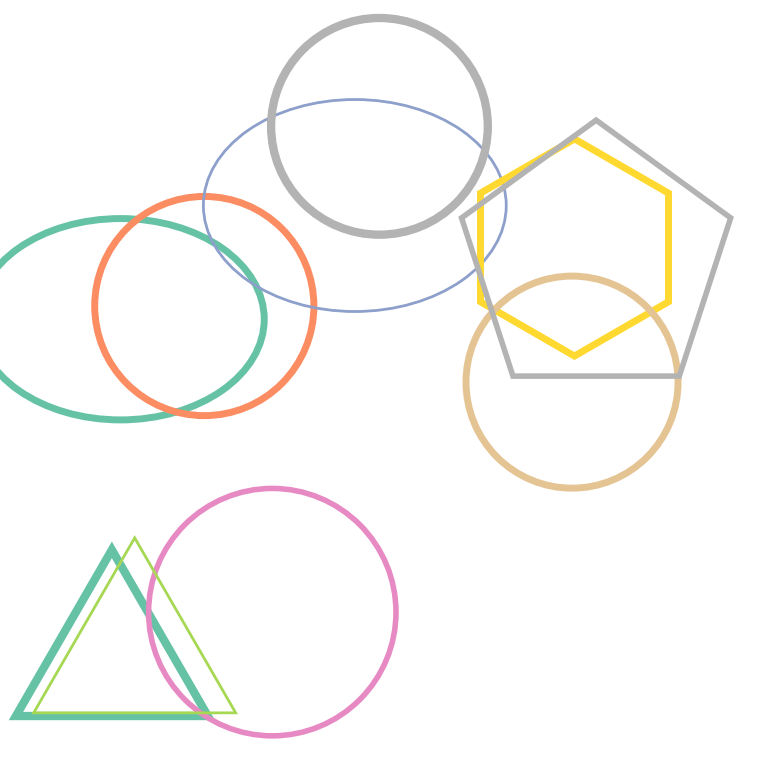[{"shape": "oval", "thickness": 2.5, "radius": 0.93, "center": [0.156, 0.585]}, {"shape": "triangle", "thickness": 3, "radius": 0.72, "center": [0.145, 0.142]}, {"shape": "circle", "thickness": 2.5, "radius": 0.71, "center": [0.265, 0.603]}, {"shape": "oval", "thickness": 1, "radius": 0.98, "center": [0.461, 0.733]}, {"shape": "circle", "thickness": 2, "radius": 0.8, "center": [0.354, 0.205]}, {"shape": "triangle", "thickness": 1, "radius": 0.76, "center": [0.175, 0.15]}, {"shape": "hexagon", "thickness": 2.5, "radius": 0.7, "center": [0.746, 0.679]}, {"shape": "circle", "thickness": 2.5, "radius": 0.69, "center": [0.743, 0.504]}, {"shape": "circle", "thickness": 3, "radius": 0.7, "center": [0.493, 0.836]}, {"shape": "pentagon", "thickness": 2, "radius": 0.92, "center": [0.774, 0.66]}]